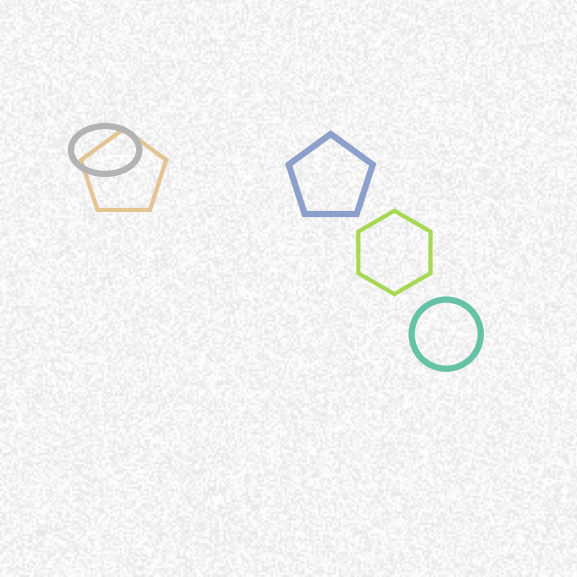[{"shape": "circle", "thickness": 3, "radius": 0.3, "center": [0.773, 0.421]}, {"shape": "pentagon", "thickness": 3, "radius": 0.38, "center": [0.573, 0.691]}, {"shape": "hexagon", "thickness": 2, "radius": 0.36, "center": [0.683, 0.562]}, {"shape": "pentagon", "thickness": 2, "radius": 0.39, "center": [0.214, 0.698]}, {"shape": "oval", "thickness": 3, "radius": 0.3, "center": [0.182, 0.739]}]